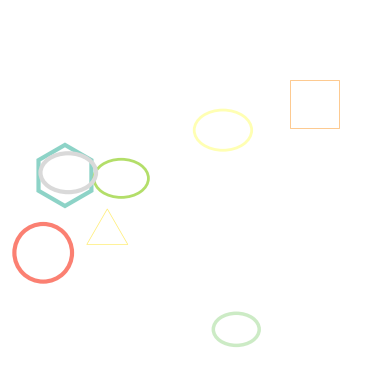[{"shape": "hexagon", "thickness": 3, "radius": 0.4, "center": [0.169, 0.544]}, {"shape": "oval", "thickness": 2, "radius": 0.37, "center": [0.579, 0.662]}, {"shape": "circle", "thickness": 3, "radius": 0.37, "center": [0.112, 0.343]}, {"shape": "square", "thickness": 0.5, "radius": 0.32, "center": [0.816, 0.73]}, {"shape": "oval", "thickness": 2, "radius": 0.35, "center": [0.315, 0.537]}, {"shape": "oval", "thickness": 3, "radius": 0.36, "center": [0.177, 0.551]}, {"shape": "oval", "thickness": 2.5, "radius": 0.3, "center": [0.614, 0.145]}, {"shape": "triangle", "thickness": 0.5, "radius": 0.31, "center": [0.279, 0.396]}]